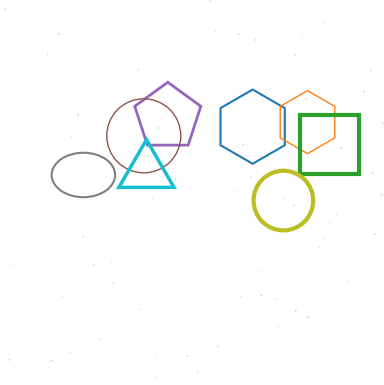[{"shape": "hexagon", "thickness": 1.5, "radius": 0.48, "center": [0.656, 0.671]}, {"shape": "hexagon", "thickness": 1, "radius": 0.41, "center": [0.799, 0.683]}, {"shape": "square", "thickness": 3, "radius": 0.38, "center": [0.856, 0.624]}, {"shape": "pentagon", "thickness": 2, "radius": 0.45, "center": [0.436, 0.696]}, {"shape": "circle", "thickness": 1, "radius": 0.48, "center": [0.373, 0.647]}, {"shape": "oval", "thickness": 1.5, "radius": 0.41, "center": [0.217, 0.546]}, {"shape": "circle", "thickness": 3, "radius": 0.39, "center": [0.736, 0.479]}, {"shape": "triangle", "thickness": 2.5, "radius": 0.41, "center": [0.38, 0.555]}]